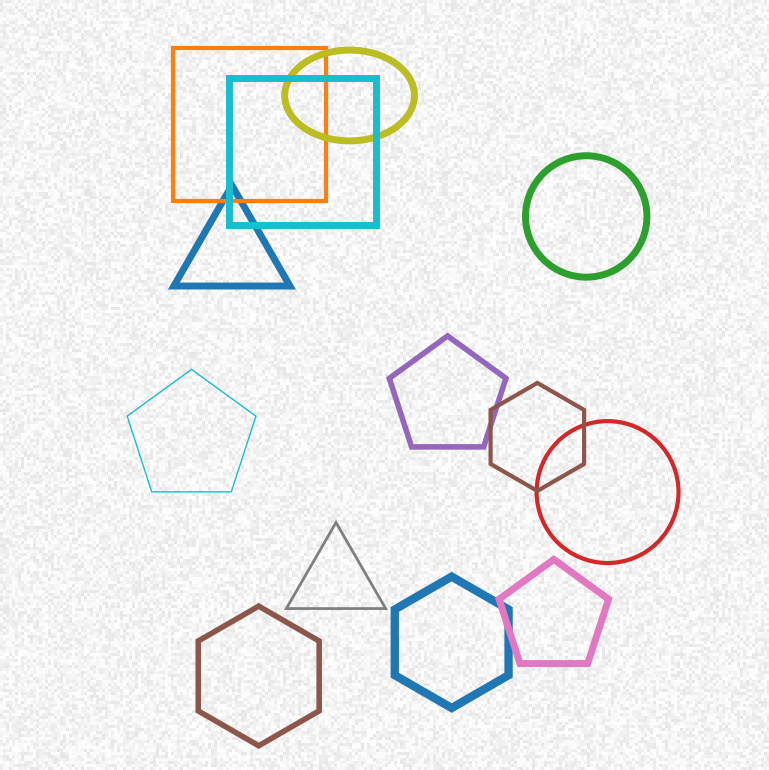[{"shape": "hexagon", "thickness": 3, "radius": 0.43, "center": [0.587, 0.166]}, {"shape": "triangle", "thickness": 2.5, "radius": 0.44, "center": [0.301, 0.672]}, {"shape": "square", "thickness": 1.5, "radius": 0.5, "center": [0.324, 0.838]}, {"shape": "circle", "thickness": 2.5, "radius": 0.39, "center": [0.761, 0.719]}, {"shape": "circle", "thickness": 1.5, "radius": 0.46, "center": [0.789, 0.361]}, {"shape": "pentagon", "thickness": 2, "radius": 0.4, "center": [0.581, 0.484]}, {"shape": "hexagon", "thickness": 2, "radius": 0.45, "center": [0.336, 0.122]}, {"shape": "hexagon", "thickness": 1.5, "radius": 0.35, "center": [0.698, 0.433]}, {"shape": "pentagon", "thickness": 2.5, "radius": 0.37, "center": [0.719, 0.199]}, {"shape": "triangle", "thickness": 1, "radius": 0.37, "center": [0.436, 0.247]}, {"shape": "oval", "thickness": 2.5, "radius": 0.42, "center": [0.454, 0.876]}, {"shape": "pentagon", "thickness": 0.5, "radius": 0.44, "center": [0.249, 0.432]}, {"shape": "square", "thickness": 2.5, "radius": 0.48, "center": [0.392, 0.803]}]